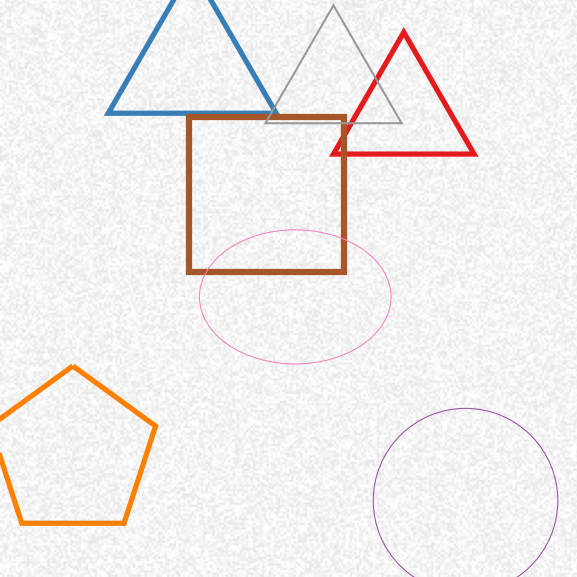[{"shape": "triangle", "thickness": 2.5, "radius": 0.7, "center": [0.699, 0.803]}, {"shape": "triangle", "thickness": 2.5, "radius": 0.84, "center": [0.333, 0.887]}, {"shape": "circle", "thickness": 0.5, "radius": 0.8, "center": [0.806, 0.132]}, {"shape": "pentagon", "thickness": 2.5, "radius": 0.75, "center": [0.126, 0.215]}, {"shape": "square", "thickness": 3, "radius": 0.67, "center": [0.461, 0.662]}, {"shape": "oval", "thickness": 0.5, "radius": 0.83, "center": [0.511, 0.485]}, {"shape": "triangle", "thickness": 1, "radius": 0.68, "center": [0.577, 0.854]}]